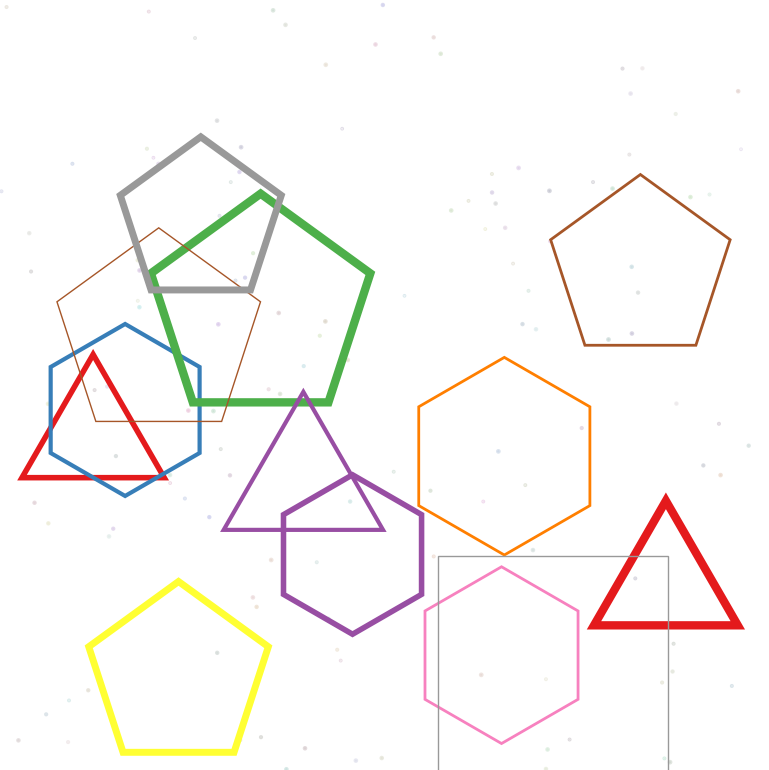[{"shape": "triangle", "thickness": 3, "radius": 0.54, "center": [0.865, 0.242]}, {"shape": "triangle", "thickness": 2, "radius": 0.53, "center": [0.121, 0.433]}, {"shape": "hexagon", "thickness": 1.5, "radius": 0.56, "center": [0.163, 0.468]}, {"shape": "pentagon", "thickness": 3, "radius": 0.75, "center": [0.338, 0.599]}, {"shape": "triangle", "thickness": 1.5, "radius": 0.6, "center": [0.394, 0.372]}, {"shape": "hexagon", "thickness": 2, "radius": 0.52, "center": [0.458, 0.28]}, {"shape": "hexagon", "thickness": 1, "radius": 0.64, "center": [0.655, 0.408]}, {"shape": "pentagon", "thickness": 2.5, "radius": 0.61, "center": [0.232, 0.122]}, {"shape": "pentagon", "thickness": 1, "radius": 0.61, "center": [0.832, 0.651]}, {"shape": "pentagon", "thickness": 0.5, "radius": 0.69, "center": [0.206, 0.565]}, {"shape": "hexagon", "thickness": 1, "radius": 0.57, "center": [0.651, 0.149]}, {"shape": "pentagon", "thickness": 2.5, "radius": 0.55, "center": [0.261, 0.712]}, {"shape": "square", "thickness": 0.5, "radius": 0.75, "center": [0.718, 0.128]}]